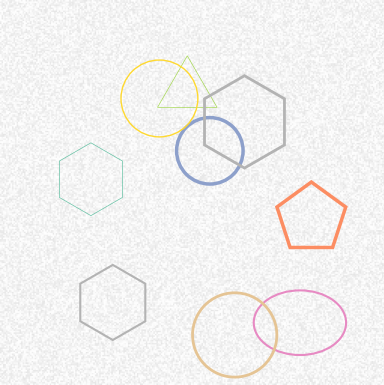[{"shape": "hexagon", "thickness": 0.5, "radius": 0.47, "center": [0.236, 0.534]}, {"shape": "pentagon", "thickness": 2.5, "radius": 0.47, "center": [0.809, 0.433]}, {"shape": "circle", "thickness": 2.5, "radius": 0.43, "center": [0.545, 0.608]}, {"shape": "oval", "thickness": 1.5, "radius": 0.6, "center": [0.779, 0.162]}, {"shape": "triangle", "thickness": 0.5, "radius": 0.45, "center": [0.486, 0.766]}, {"shape": "circle", "thickness": 1, "radius": 0.5, "center": [0.414, 0.744]}, {"shape": "circle", "thickness": 2, "radius": 0.55, "center": [0.61, 0.13]}, {"shape": "hexagon", "thickness": 1.5, "radius": 0.49, "center": [0.293, 0.214]}, {"shape": "hexagon", "thickness": 2, "radius": 0.6, "center": [0.635, 0.683]}]